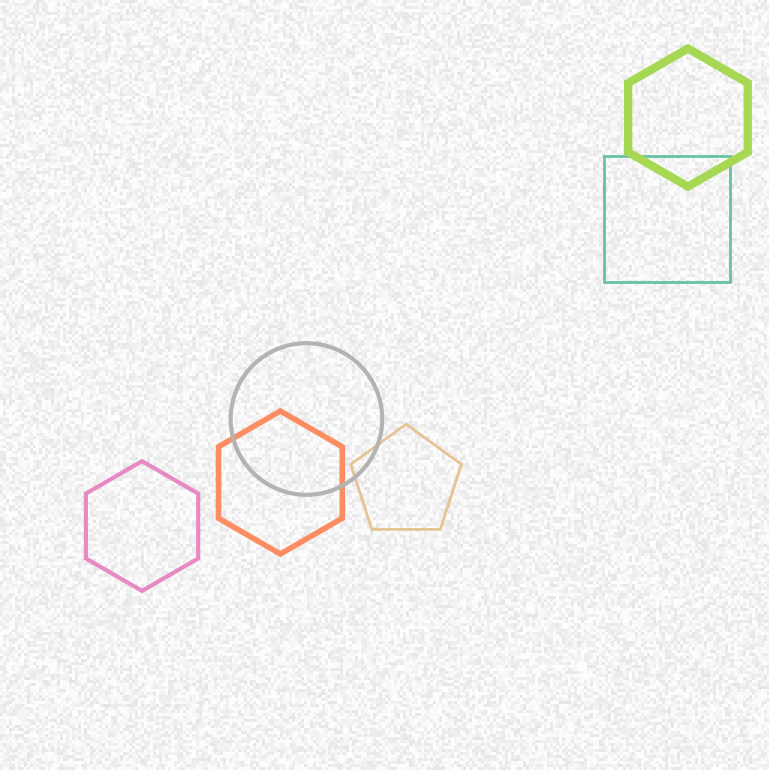[{"shape": "square", "thickness": 1, "radius": 0.41, "center": [0.866, 0.716]}, {"shape": "hexagon", "thickness": 2, "radius": 0.46, "center": [0.364, 0.373]}, {"shape": "hexagon", "thickness": 1.5, "radius": 0.42, "center": [0.184, 0.317]}, {"shape": "hexagon", "thickness": 3, "radius": 0.45, "center": [0.893, 0.847]}, {"shape": "pentagon", "thickness": 1, "radius": 0.38, "center": [0.527, 0.374]}, {"shape": "circle", "thickness": 1.5, "radius": 0.49, "center": [0.398, 0.456]}]